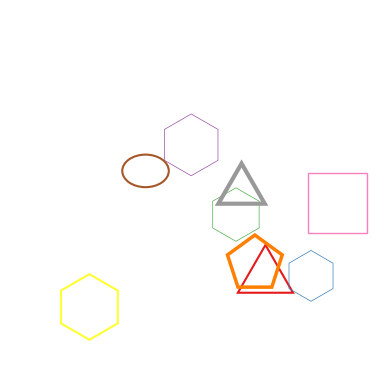[{"shape": "triangle", "thickness": 1.5, "radius": 0.41, "center": [0.69, 0.281]}, {"shape": "hexagon", "thickness": 0.5, "radius": 0.33, "center": [0.808, 0.283]}, {"shape": "hexagon", "thickness": 0.5, "radius": 0.35, "center": [0.613, 0.443]}, {"shape": "hexagon", "thickness": 0.5, "radius": 0.4, "center": [0.497, 0.624]}, {"shape": "pentagon", "thickness": 2.5, "radius": 0.37, "center": [0.662, 0.315]}, {"shape": "hexagon", "thickness": 1.5, "radius": 0.43, "center": [0.232, 0.203]}, {"shape": "oval", "thickness": 1.5, "radius": 0.3, "center": [0.378, 0.556]}, {"shape": "square", "thickness": 1, "radius": 0.39, "center": [0.877, 0.473]}, {"shape": "triangle", "thickness": 3, "radius": 0.35, "center": [0.627, 0.506]}]